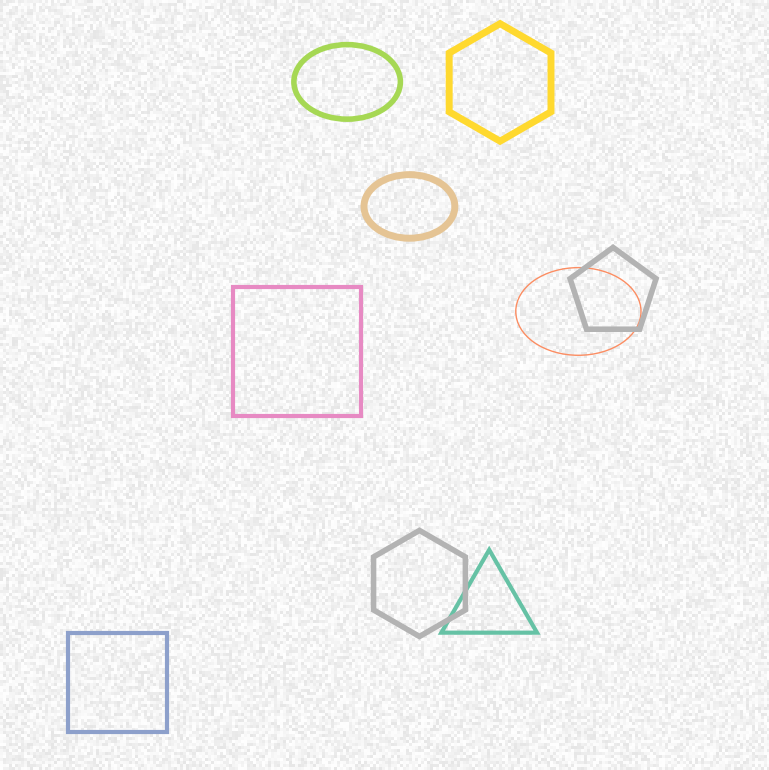[{"shape": "triangle", "thickness": 1.5, "radius": 0.36, "center": [0.635, 0.214]}, {"shape": "oval", "thickness": 0.5, "radius": 0.41, "center": [0.751, 0.596]}, {"shape": "square", "thickness": 1.5, "radius": 0.32, "center": [0.153, 0.114]}, {"shape": "square", "thickness": 1.5, "radius": 0.42, "center": [0.386, 0.543]}, {"shape": "oval", "thickness": 2, "radius": 0.35, "center": [0.451, 0.894]}, {"shape": "hexagon", "thickness": 2.5, "radius": 0.38, "center": [0.649, 0.893]}, {"shape": "oval", "thickness": 2.5, "radius": 0.29, "center": [0.532, 0.732]}, {"shape": "pentagon", "thickness": 2, "radius": 0.29, "center": [0.796, 0.62]}, {"shape": "hexagon", "thickness": 2, "radius": 0.34, "center": [0.545, 0.242]}]